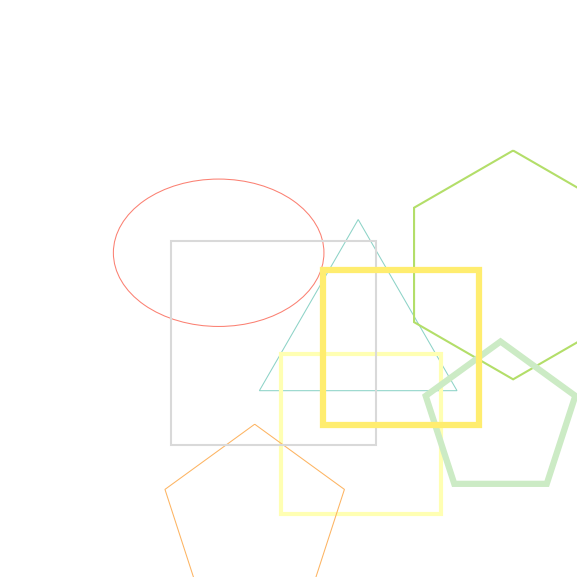[{"shape": "triangle", "thickness": 0.5, "radius": 0.99, "center": [0.62, 0.421]}, {"shape": "square", "thickness": 2, "radius": 0.69, "center": [0.626, 0.247]}, {"shape": "oval", "thickness": 0.5, "radius": 0.91, "center": [0.379, 0.561]}, {"shape": "pentagon", "thickness": 0.5, "radius": 0.82, "center": [0.441, 0.101]}, {"shape": "hexagon", "thickness": 1, "radius": 0.99, "center": [0.889, 0.54]}, {"shape": "square", "thickness": 1, "radius": 0.89, "center": [0.474, 0.405]}, {"shape": "pentagon", "thickness": 3, "radius": 0.68, "center": [0.867, 0.272]}, {"shape": "square", "thickness": 3, "radius": 0.67, "center": [0.695, 0.397]}]